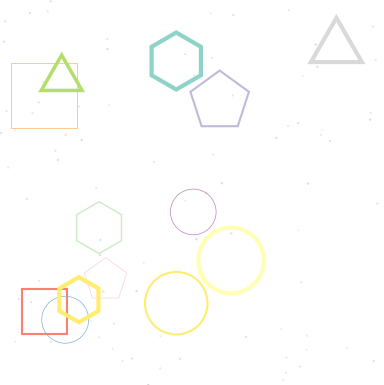[{"shape": "hexagon", "thickness": 3, "radius": 0.37, "center": [0.458, 0.841]}, {"shape": "circle", "thickness": 3, "radius": 0.43, "center": [0.6, 0.323]}, {"shape": "pentagon", "thickness": 1.5, "radius": 0.4, "center": [0.571, 0.737]}, {"shape": "square", "thickness": 1.5, "radius": 0.29, "center": [0.115, 0.19]}, {"shape": "circle", "thickness": 0.5, "radius": 0.31, "center": [0.169, 0.17]}, {"shape": "square", "thickness": 0.5, "radius": 0.42, "center": [0.114, 0.752]}, {"shape": "triangle", "thickness": 2.5, "radius": 0.31, "center": [0.16, 0.796]}, {"shape": "pentagon", "thickness": 0.5, "radius": 0.29, "center": [0.274, 0.273]}, {"shape": "triangle", "thickness": 3, "radius": 0.38, "center": [0.874, 0.877]}, {"shape": "circle", "thickness": 0.5, "radius": 0.3, "center": [0.502, 0.45]}, {"shape": "hexagon", "thickness": 1, "radius": 0.34, "center": [0.257, 0.409]}, {"shape": "circle", "thickness": 1.5, "radius": 0.41, "center": [0.458, 0.212]}, {"shape": "hexagon", "thickness": 3, "radius": 0.29, "center": [0.205, 0.222]}]